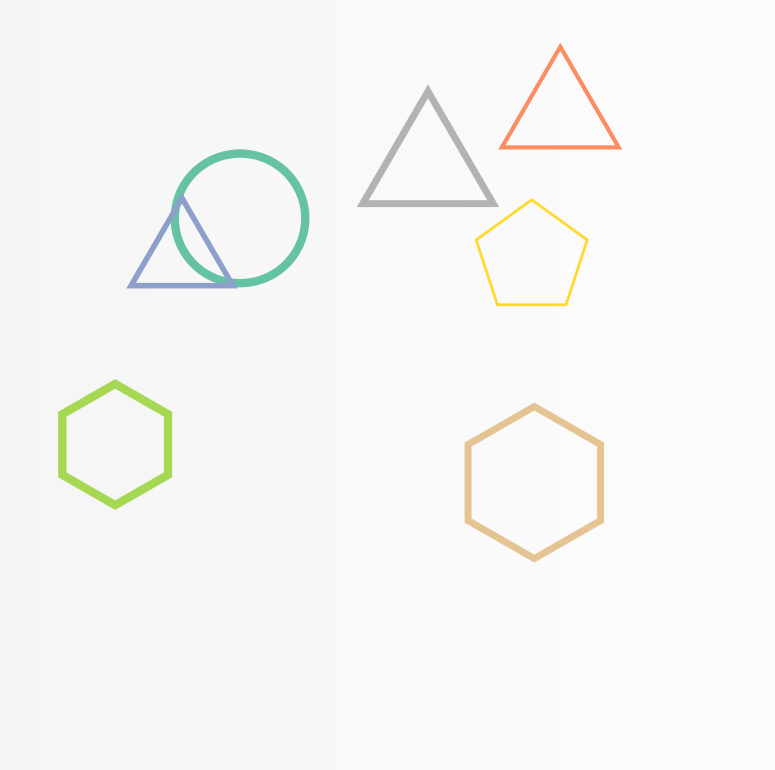[{"shape": "circle", "thickness": 3, "radius": 0.42, "center": [0.31, 0.716]}, {"shape": "triangle", "thickness": 1.5, "radius": 0.44, "center": [0.723, 0.852]}, {"shape": "triangle", "thickness": 2, "radius": 0.38, "center": [0.235, 0.667]}, {"shape": "hexagon", "thickness": 3, "radius": 0.39, "center": [0.149, 0.423]}, {"shape": "pentagon", "thickness": 1, "radius": 0.38, "center": [0.686, 0.665]}, {"shape": "hexagon", "thickness": 2.5, "radius": 0.49, "center": [0.689, 0.373]}, {"shape": "triangle", "thickness": 2.5, "radius": 0.49, "center": [0.552, 0.784]}]